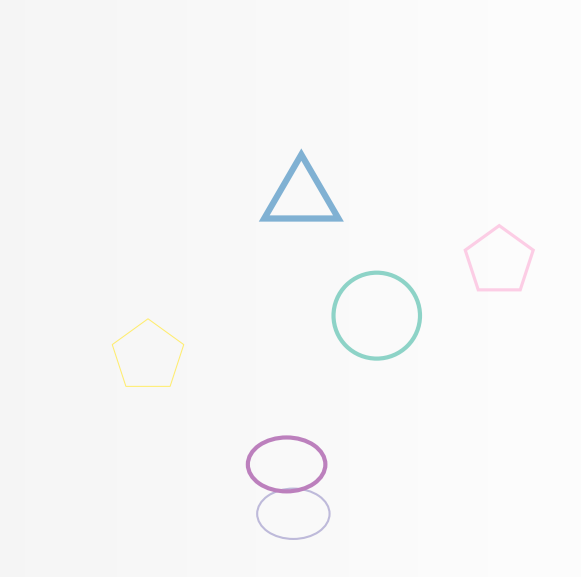[{"shape": "circle", "thickness": 2, "radius": 0.37, "center": [0.648, 0.453]}, {"shape": "oval", "thickness": 1, "radius": 0.31, "center": [0.505, 0.109]}, {"shape": "triangle", "thickness": 3, "radius": 0.37, "center": [0.518, 0.658]}, {"shape": "pentagon", "thickness": 1.5, "radius": 0.31, "center": [0.859, 0.547]}, {"shape": "oval", "thickness": 2, "radius": 0.33, "center": [0.493, 0.195]}, {"shape": "pentagon", "thickness": 0.5, "radius": 0.32, "center": [0.255, 0.382]}]